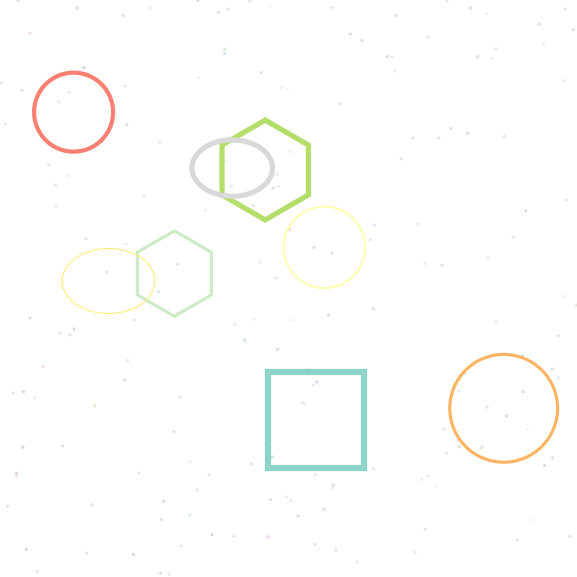[{"shape": "square", "thickness": 3, "radius": 0.42, "center": [0.548, 0.271]}, {"shape": "circle", "thickness": 1, "radius": 0.35, "center": [0.562, 0.571]}, {"shape": "circle", "thickness": 2, "radius": 0.34, "center": [0.127, 0.805]}, {"shape": "circle", "thickness": 1.5, "radius": 0.47, "center": [0.872, 0.292]}, {"shape": "hexagon", "thickness": 2.5, "radius": 0.43, "center": [0.459, 0.705]}, {"shape": "oval", "thickness": 2.5, "radius": 0.35, "center": [0.402, 0.708]}, {"shape": "hexagon", "thickness": 1.5, "radius": 0.37, "center": [0.302, 0.525]}, {"shape": "oval", "thickness": 0.5, "radius": 0.4, "center": [0.188, 0.513]}]